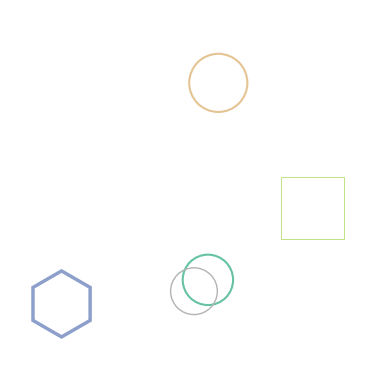[{"shape": "circle", "thickness": 1.5, "radius": 0.33, "center": [0.54, 0.273]}, {"shape": "hexagon", "thickness": 2.5, "radius": 0.43, "center": [0.16, 0.211]}, {"shape": "square", "thickness": 0.5, "radius": 0.4, "center": [0.812, 0.461]}, {"shape": "circle", "thickness": 1.5, "radius": 0.38, "center": [0.567, 0.785]}, {"shape": "circle", "thickness": 1, "radius": 0.3, "center": [0.504, 0.244]}]